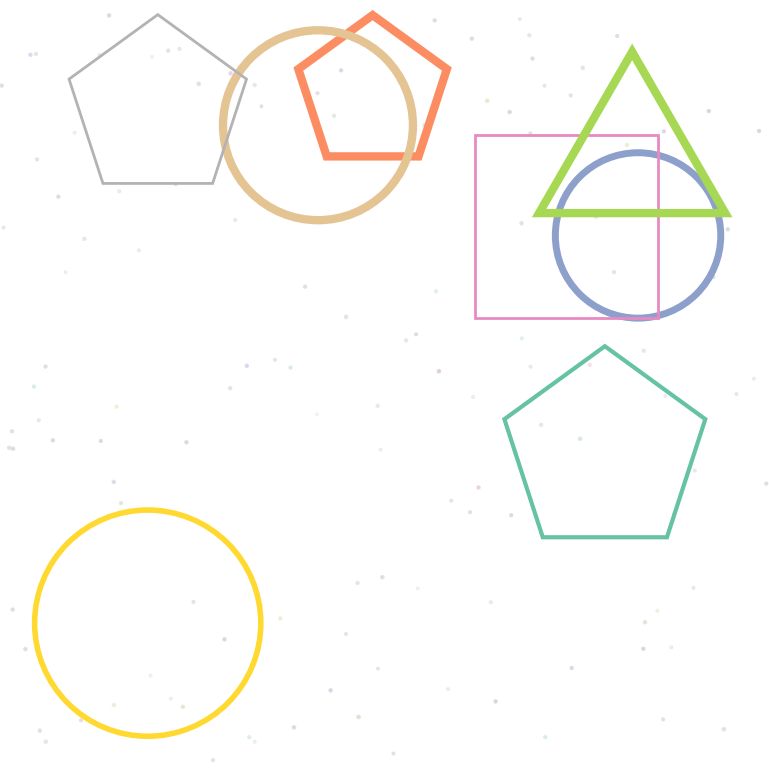[{"shape": "pentagon", "thickness": 1.5, "radius": 0.69, "center": [0.786, 0.413]}, {"shape": "pentagon", "thickness": 3, "radius": 0.51, "center": [0.484, 0.879]}, {"shape": "circle", "thickness": 2.5, "radius": 0.54, "center": [0.829, 0.694]}, {"shape": "square", "thickness": 1, "radius": 0.6, "center": [0.736, 0.705]}, {"shape": "triangle", "thickness": 3, "radius": 0.7, "center": [0.821, 0.793]}, {"shape": "circle", "thickness": 2, "radius": 0.73, "center": [0.192, 0.191]}, {"shape": "circle", "thickness": 3, "radius": 0.62, "center": [0.413, 0.837]}, {"shape": "pentagon", "thickness": 1, "radius": 0.61, "center": [0.205, 0.86]}]